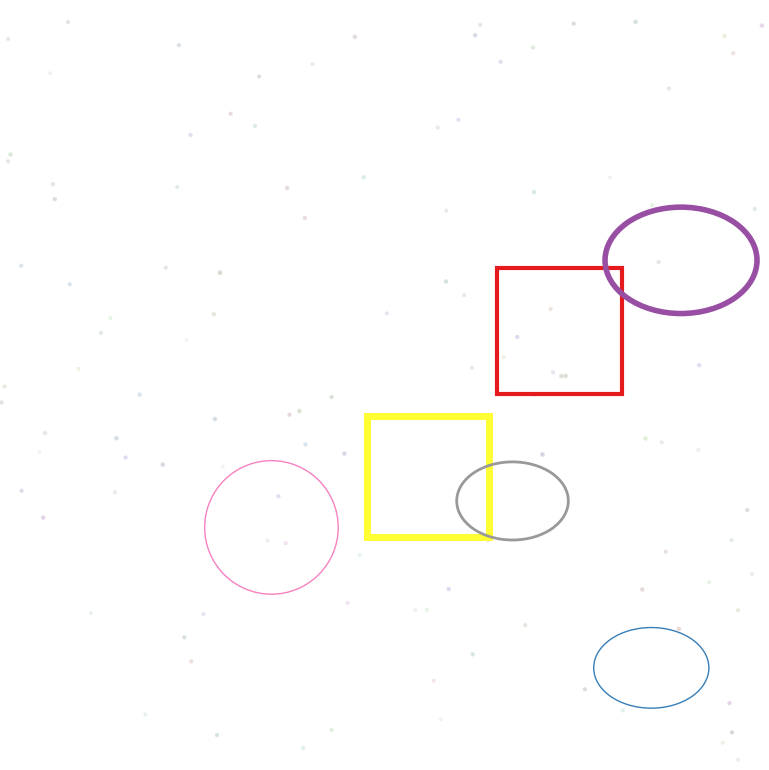[{"shape": "square", "thickness": 1.5, "radius": 0.41, "center": [0.727, 0.57]}, {"shape": "oval", "thickness": 0.5, "radius": 0.37, "center": [0.846, 0.133]}, {"shape": "oval", "thickness": 2, "radius": 0.49, "center": [0.884, 0.662]}, {"shape": "square", "thickness": 2.5, "radius": 0.39, "center": [0.556, 0.381]}, {"shape": "circle", "thickness": 0.5, "radius": 0.43, "center": [0.353, 0.315]}, {"shape": "oval", "thickness": 1, "radius": 0.36, "center": [0.666, 0.349]}]